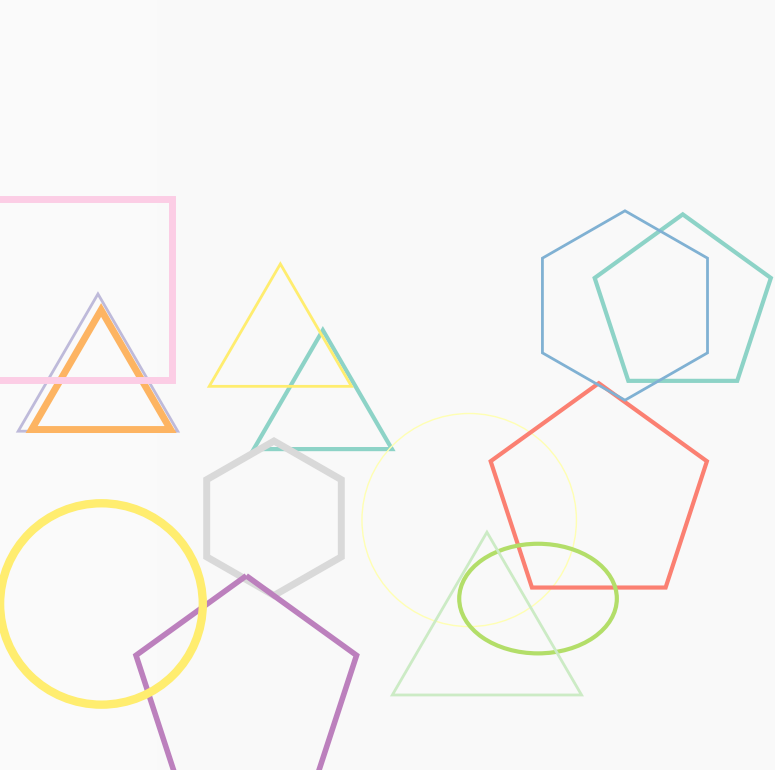[{"shape": "triangle", "thickness": 1.5, "radius": 0.51, "center": [0.417, 0.468]}, {"shape": "pentagon", "thickness": 1.5, "radius": 0.6, "center": [0.881, 0.602]}, {"shape": "circle", "thickness": 0.5, "radius": 0.69, "center": [0.605, 0.325]}, {"shape": "triangle", "thickness": 1, "radius": 0.59, "center": [0.126, 0.499]}, {"shape": "pentagon", "thickness": 1.5, "radius": 0.73, "center": [0.773, 0.356]}, {"shape": "hexagon", "thickness": 1, "radius": 0.61, "center": [0.806, 0.603]}, {"shape": "triangle", "thickness": 2.5, "radius": 0.52, "center": [0.13, 0.494]}, {"shape": "oval", "thickness": 1.5, "radius": 0.51, "center": [0.694, 0.223]}, {"shape": "square", "thickness": 2.5, "radius": 0.59, "center": [0.104, 0.624]}, {"shape": "hexagon", "thickness": 2.5, "radius": 0.5, "center": [0.354, 0.327]}, {"shape": "pentagon", "thickness": 2, "radius": 0.75, "center": [0.318, 0.103]}, {"shape": "triangle", "thickness": 1, "radius": 0.7, "center": [0.628, 0.168]}, {"shape": "circle", "thickness": 3, "radius": 0.65, "center": [0.131, 0.216]}, {"shape": "triangle", "thickness": 1, "radius": 0.53, "center": [0.362, 0.551]}]